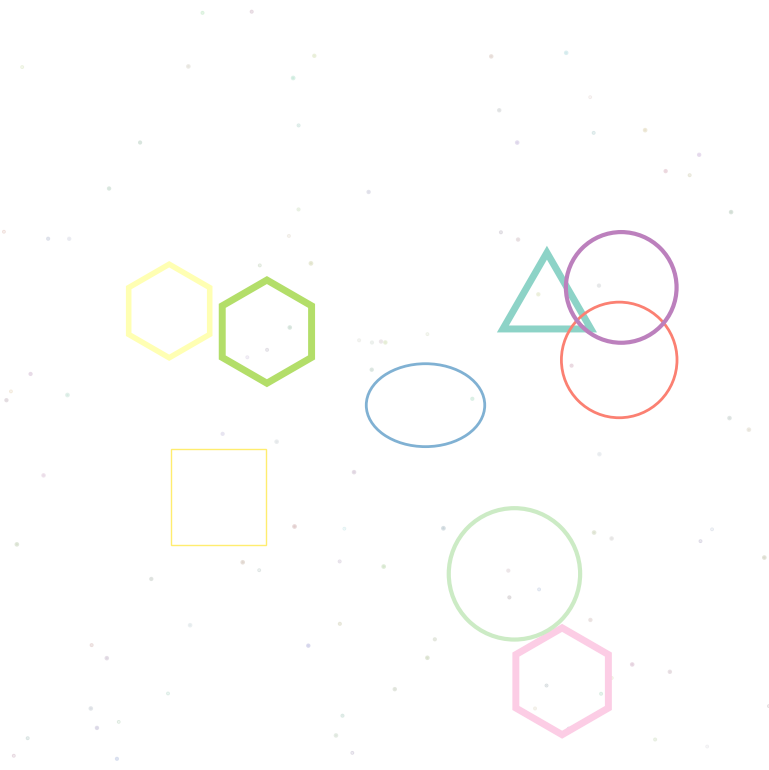[{"shape": "triangle", "thickness": 2.5, "radius": 0.33, "center": [0.71, 0.606]}, {"shape": "hexagon", "thickness": 2, "radius": 0.3, "center": [0.22, 0.596]}, {"shape": "circle", "thickness": 1, "radius": 0.38, "center": [0.804, 0.533]}, {"shape": "oval", "thickness": 1, "radius": 0.38, "center": [0.553, 0.474]}, {"shape": "hexagon", "thickness": 2.5, "radius": 0.33, "center": [0.347, 0.569]}, {"shape": "hexagon", "thickness": 2.5, "radius": 0.35, "center": [0.73, 0.115]}, {"shape": "circle", "thickness": 1.5, "radius": 0.36, "center": [0.807, 0.627]}, {"shape": "circle", "thickness": 1.5, "radius": 0.43, "center": [0.668, 0.255]}, {"shape": "square", "thickness": 0.5, "radius": 0.31, "center": [0.284, 0.355]}]